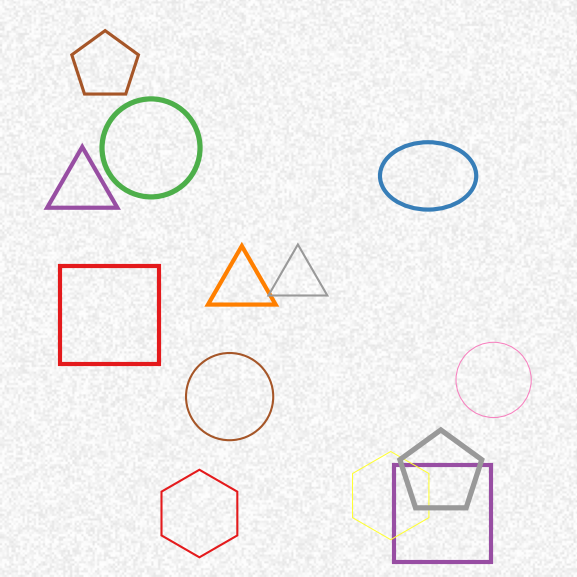[{"shape": "hexagon", "thickness": 1, "radius": 0.38, "center": [0.345, 0.11]}, {"shape": "square", "thickness": 2, "radius": 0.43, "center": [0.19, 0.454]}, {"shape": "oval", "thickness": 2, "radius": 0.42, "center": [0.741, 0.695]}, {"shape": "circle", "thickness": 2.5, "radius": 0.42, "center": [0.262, 0.743]}, {"shape": "square", "thickness": 2, "radius": 0.42, "center": [0.766, 0.11]}, {"shape": "triangle", "thickness": 2, "radius": 0.35, "center": [0.142, 0.675]}, {"shape": "triangle", "thickness": 2, "radius": 0.34, "center": [0.419, 0.506]}, {"shape": "hexagon", "thickness": 0.5, "radius": 0.38, "center": [0.677, 0.141]}, {"shape": "pentagon", "thickness": 1.5, "radius": 0.3, "center": [0.182, 0.885]}, {"shape": "circle", "thickness": 1, "radius": 0.38, "center": [0.398, 0.312]}, {"shape": "circle", "thickness": 0.5, "radius": 0.33, "center": [0.855, 0.341]}, {"shape": "triangle", "thickness": 1, "radius": 0.29, "center": [0.516, 0.517]}, {"shape": "pentagon", "thickness": 2.5, "radius": 0.37, "center": [0.763, 0.18]}]